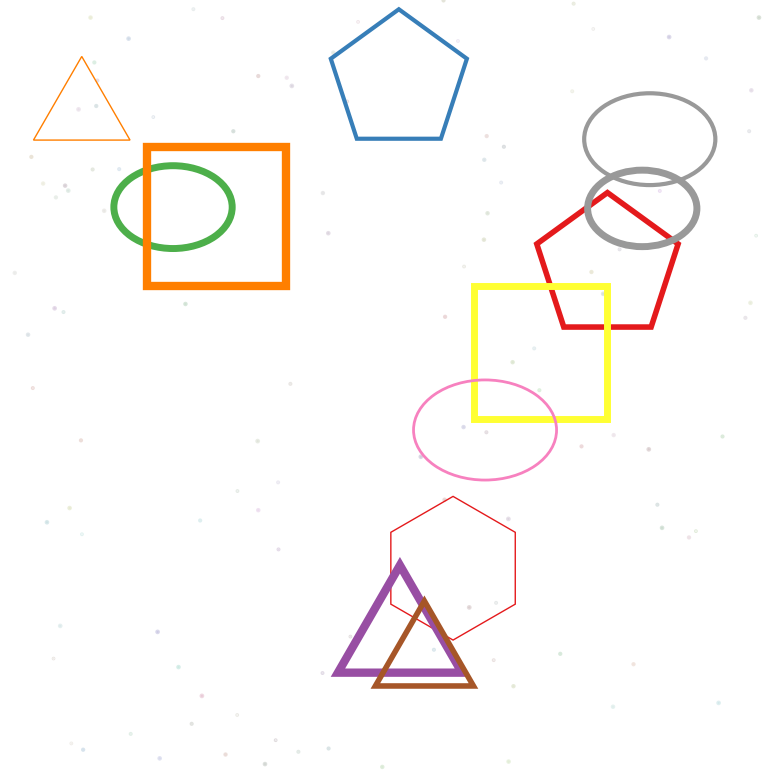[{"shape": "hexagon", "thickness": 0.5, "radius": 0.47, "center": [0.588, 0.262]}, {"shape": "pentagon", "thickness": 2, "radius": 0.48, "center": [0.789, 0.653]}, {"shape": "pentagon", "thickness": 1.5, "radius": 0.46, "center": [0.518, 0.895]}, {"shape": "oval", "thickness": 2.5, "radius": 0.38, "center": [0.225, 0.731]}, {"shape": "triangle", "thickness": 3, "radius": 0.46, "center": [0.519, 0.173]}, {"shape": "triangle", "thickness": 0.5, "radius": 0.36, "center": [0.106, 0.854]}, {"shape": "square", "thickness": 3, "radius": 0.45, "center": [0.281, 0.719]}, {"shape": "square", "thickness": 2.5, "radius": 0.43, "center": [0.702, 0.542]}, {"shape": "triangle", "thickness": 2, "radius": 0.37, "center": [0.551, 0.146]}, {"shape": "oval", "thickness": 1, "radius": 0.46, "center": [0.63, 0.442]}, {"shape": "oval", "thickness": 1.5, "radius": 0.43, "center": [0.844, 0.819]}, {"shape": "oval", "thickness": 2.5, "radius": 0.35, "center": [0.834, 0.729]}]